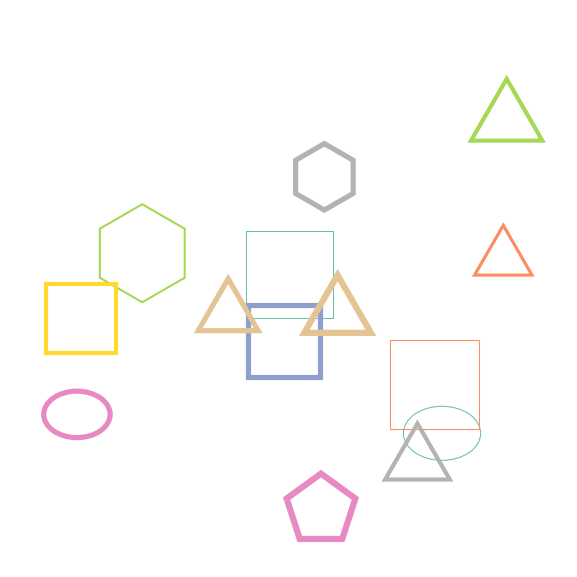[{"shape": "oval", "thickness": 0.5, "radius": 0.33, "center": [0.765, 0.249]}, {"shape": "square", "thickness": 0.5, "radius": 0.38, "center": [0.501, 0.524]}, {"shape": "triangle", "thickness": 1.5, "radius": 0.29, "center": [0.871, 0.552]}, {"shape": "square", "thickness": 0.5, "radius": 0.39, "center": [0.753, 0.333]}, {"shape": "square", "thickness": 2.5, "radius": 0.31, "center": [0.492, 0.408]}, {"shape": "pentagon", "thickness": 3, "radius": 0.31, "center": [0.556, 0.116]}, {"shape": "oval", "thickness": 2.5, "radius": 0.29, "center": [0.133, 0.282]}, {"shape": "hexagon", "thickness": 1, "radius": 0.42, "center": [0.246, 0.561]}, {"shape": "triangle", "thickness": 2, "radius": 0.36, "center": [0.877, 0.791]}, {"shape": "square", "thickness": 2, "radius": 0.3, "center": [0.14, 0.447]}, {"shape": "triangle", "thickness": 2.5, "radius": 0.3, "center": [0.395, 0.457]}, {"shape": "triangle", "thickness": 3, "radius": 0.33, "center": [0.585, 0.456]}, {"shape": "hexagon", "thickness": 2.5, "radius": 0.29, "center": [0.562, 0.693]}, {"shape": "triangle", "thickness": 2, "radius": 0.32, "center": [0.723, 0.201]}]